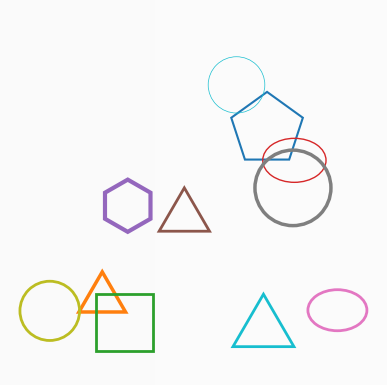[{"shape": "pentagon", "thickness": 1.5, "radius": 0.49, "center": [0.689, 0.664]}, {"shape": "triangle", "thickness": 2.5, "radius": 0.35, "center": [0.264, 0.224]}, {"shape": "square", "thickness": 2, "radius": 0.37, "center": [0.321, 0.161]}, {"shape": "oval", "thickness": 1, "radius": 0.41, "center": [0.76, 0.584]}, {"shape": "hexagon", "thickness": 3, "radius": 0.34, "center": [0.33, 0.466]}, {"shape": "triangle", "thickness": 2, "radius": 0.38, "center": [0.476, 0.437]}, {"shape": "oval", "thickness": 2, "radius": 0.38, "center": [0.871, 0.194]}, {"shape": "circle", "thickness": 2.5, "radius": 0.49, "center": [0.756, 0.512]}, {"shape": "circle", "thickness": 2, "radius": 0.38, "center": [0.128, 0.193]}, {"shape": "triangle", "thickness": 2, "radius": 0.45, "center": [0.68, 0.145]}, {"shape": "circle", "thickness": 0.5, "radius": 0.37, "center": [0.61, 0.78]}]